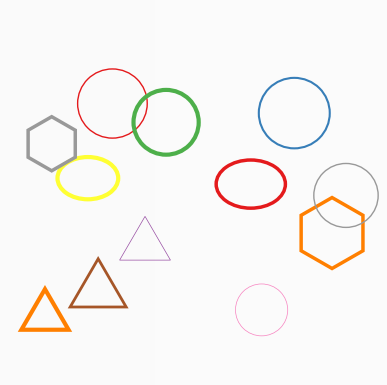[{"shape": "oval", "thickness": 2.5, "radius": 0.45, "center": [0.647, 0.522]}, {"shape": "circle", "thickness": 1, "radius": 0.45, "center": [0.29, 0.731]}, {"shape": "circle", "thickness": 1.5, "radius": 0.46, "center": [0.759, 0.706]}, {"shape": "circle", "thickness": 3, "radius": 0.42, "center": [0.429, 0.682]}, {"shape": "triangle", "thickness": 0.5, "radius": 0.38, "center": [0.374, 0.362]}, {"shape": "triangle", "thickness": 3, "radius": 0.35, "center": [0.116, 0.179]}, {"shape": "hexagon", "thickness": 2.5, "radius": 0.46, "center": [0.857, 0.395]}, {"shape": "oval", "thickness": 3, "radius": 0.39, "center": [0.227, 0.537]}, {"shape": "triangle", "thickness": 2, "radius": 0.42, "center": [0.253, 0.244]}, {"shape": "circle", "thickness": 0.5, "radius": 0.34, "center": [0.675, 0.195]}, {"shape": "circle", "thickness": 1, "radius": 0.42, "center": [0.893, 0.492]}, {"shape": "hexagon", "thickness": 2.5, "radius": 0.35, "center": [0.133, 0.627]}]